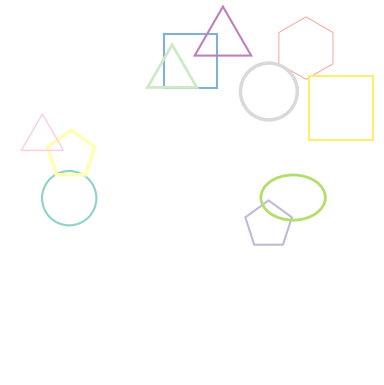[{"shape": "circle", "thickness": 1.5, "radius": 0.35, "center": [0.18, 0.485]}, {"shape": "pentagon", "thickness": 2.5, "radius": 0.32, "center": [0.185, 0.598]}, {"shape": "pentagon", "thickness": 1.5, "radius": 0.32, "center": [0.698, 0.416]}, {"shape": "hexagon", "thickness": 0.5, "radius": 0.41, "center": [0.795, 0.875]}, {"shape": "square", "thickness": 1.5, "radius": 0.35, "center": [0.495, 0.842]}, {"shape": "oval", "thickness": 2, "radius": 0.42, "center": [0.761, 0.487]}, {"shape": "triangle", "thickness": 1, "radius": 0.32, "center": [0.11, 0.641]}, {"shape": "circle", "thickness": 2.5, "radius": 0.37, "center": [0.698, 0.762]}, {"shape": "triangle", "thickness": 1.5, "radius": 0.42, "center": [0.579, 0.898]}, {"shape": "triangle", "thickness": 2, "radius": 0.37, "center": [0.447, 0.81]}, {"shape": "square", "thickness": 1.5, "radius": 0.42, "center": [0.885, 0.72]}]